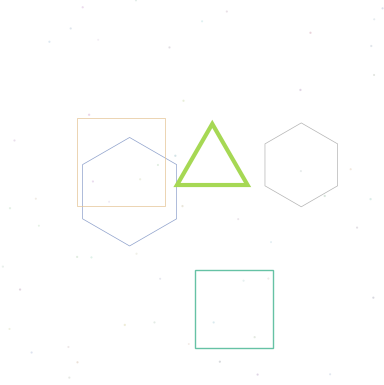[{"shape": "square", "thickness": 1, "radius": 0.51, "center": [0.607, 0.198]}, {"shape": "hexagon", "thickness": 0.5, "radius": 0.7, "center": [0.337, 0.502]}, {"shape": "triangle", "thickness": 3, "radius": 0.53, "center": [0.551, 0.572]}, {"shape": "square", "thickness": 0.5, "radius": 0.57, "center": [0.314, 0.579]}, {"shape": "hexagon", "thickness": 0.5, "radius": 0.54, "center": [0.783, 0.572]}]